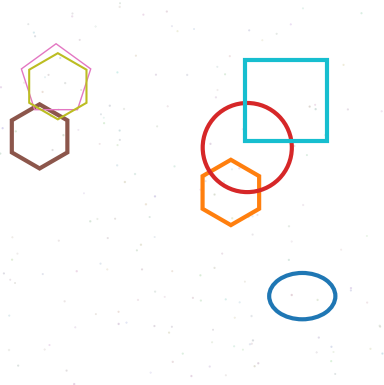[{"shape": "oval", "thickness": 3, "radius": 0.43, "center": [0.785, 0.231]}, {"shape": "hexagon", "thickness": 3, "radius": 0.42, "center": [0.6, 0.5]}, {"shape": "circle", "thickness": 3, "radius": 0.58, "center": [0.642, 0.617]}, {"shape": "hexagon", "thickness": 3, "radius": 0.42, "center": [0.103, 0.646]}, {"shape": "pentagon", "thickness": 1, "radius": 0.47, "center": [0.146, 0.792]}, {"shape": "hexagon", "thickness": 1.5, "radius": 0.43, "center": [0.15, 0.776]}, {"shape": "square", "thickness": 3, "radius": 0.53, "center": [0.742, 0.739]}]